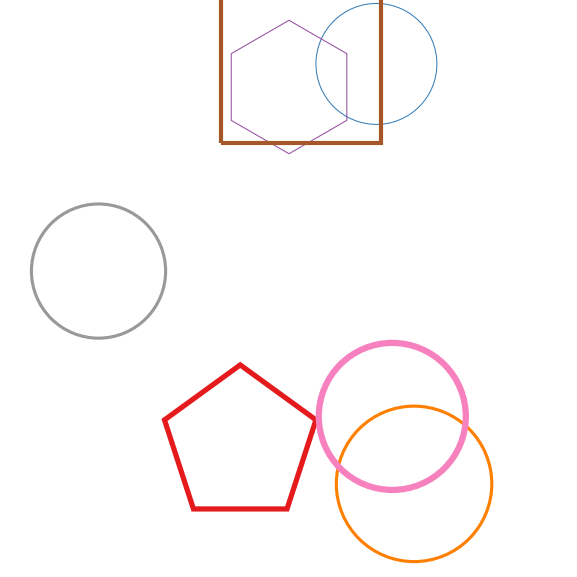[{"shape": "pentagon", "thickness": 2.5, "radius": 0.69, "center": [0.416, 0.229]}, {"shape": "circle", "thickness": 0.5, "radius": 0.52, "center": [0.652, 0.888]}, {"shape": "hexagon", "thickness": 0.5, "radius": 0.58, "center": [0.5, 0.848]}, {"shape": "circle", "thickness": 1.5, "radius": 0.67, "center": [0.717, 0.161]}, {"shape": "square", "thickness": 2, "radius": 0.69, "center": [0.521, 0.89]}, {"shape": "circle", "thickness": 3, "radius": 0.64, "center": [0.679, 0.278]}, {"shape": "circle", "thickness": 1.5, "radius": 0.58, "center": [0.171, 0.53]}]